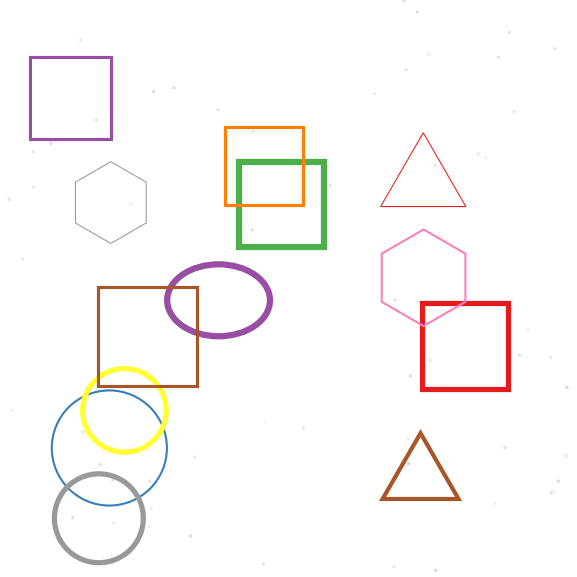[{"shape": "triangle", "thickness": 0.5, "radius": 0.43, "center": [0.733, 0.684]}, {"shape": "square", "thickness": 2.5, "radius": 0.37, "center": [0.805, 0.4]}, {"shape": "circle", "thickness": 1, "radius": 0.5, "center": [0.189, 0.223]}, {"shape": "square", "thickness": 3, "radius": 0.37, "center": [0.488, 0.645]}, {"shape": "square", "thickness": 1.5, "radius": 0.35, "center": [0.122, 0.829]}, {"shape": "oval", "thickness": 3, "radius": 0.45, "center": [0.379, 0.479]}, {"shape": "square", "thickness": 1.5, "radius": 0.34, "center": [0.457, 0.712]}, {"shape": "circle", "thickness": 2.5, "radius": 0.36, "center": [0.215, 0.288]}, {"shape": "triangle", "thickness": 2, "radius": 0.38, "center": [0.728, 0.173]}, {"shape": "square", "thickness": 1.5, "radius": 0.43, "center": [0.255, 0.416]}, {"shape": "hexagon", "thickness": 1, "radius": 0.42, "center": [0.733, 0.518]}, {"shape": "circle", "thickness": 2.5, "radius": 0.38, "center": [0.171, 0.102]}, {"shape": "hexagon", "thickness": 0.5, "radius": 0.35, "center": [0.192, 0.648]}]